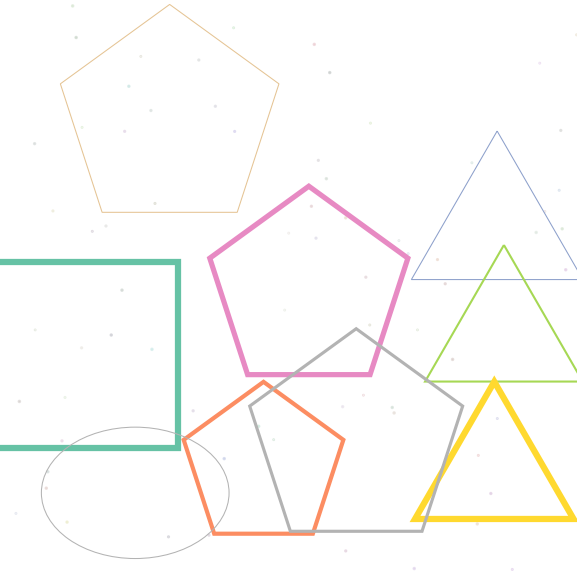[{"shape": "square", "thickness": 3, "radius": 0.81, "center": [0.146, 0.385]}, {"shape": "pentagon", "thickness": 2, "radius": 0.73, "center": [0.456, 0.193]}, {"shape": "triangle", "thickness": 0.5, "radius": 0.86, "center": [0.861, 0.601]}, {"shape": "pentagon", "thickness": 2.5, "radius": 0.9, "center": [0.535, 0.496]}, {"shape": "triangle", "thickness": 1, "radius": 0.79, "center": [0.873, 0.417]}, {"shape": "triangle", "thickness": 3, "radius": 0.79, "center": [0.856, 0.18]}, {"shape": "pentagon", "thickness": 0.5, "radius": 0.99, "center": [0.294, 0.792]}, {"shape": "pentagon", "thickness": 1.5, "radius": 0.97, "center": [0.617, 0.236]}, {"shape": "oval", "thickness": 0.5, "radius": 0.81, "center": [0.234, 0.146]}]